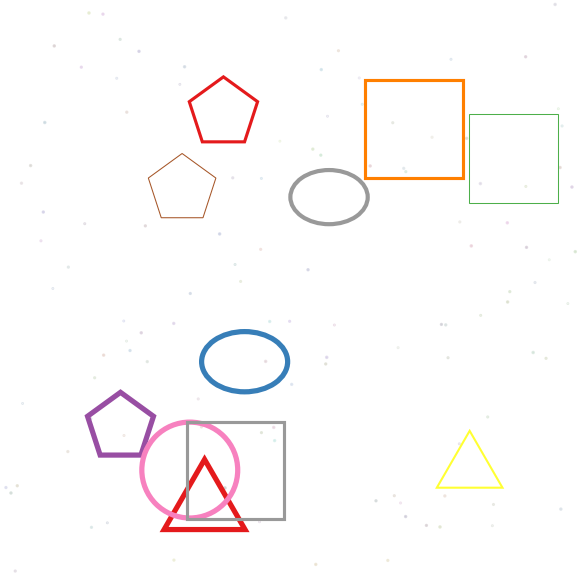[{"shape": "triangle", "thickness": 2.5, "radius": 0.4, "center": [0.354, 0.123]}, {"shape": "pentagon", "thickness": 1.5, "radius": 0.31, "center": [0.387, 0.804]}, {"shape": "oval", "thickness": 2.5, "radius": 0.37, "center": [0.424, 0.373]}, {"shape": "square", "thickness": 0.5, "radius": 0.38, "center": [0.889, 0.725]}, {"shape": "pentagon", "thickness": 2.5, "radius": 0.3, "center": [0.209, 0.26]}, {"shape": "square", "thickness": 1.5, "radius": 0.42, "center": [0.716, 0.777]}, {"shape": "triangle", "thickness": 1, "radius": 0.33, "center": [0.813, 0.187]}, {"shape": "pentagon", "thickness": 0.5, "radius": 0.31, "center": [0.315, 0.672]}, {"shape": "circle", "thickness": 2.5, "radius": 0.42, "center": [0.329, 0.185]}, {"shape": "oval", "thickness": 2, "radius": 0.33, "center": [0.57, 0.658]}, {"shape": "square", "thickness": 1.5, "radius": 0.42, "center": [0.408, 0.185]}]